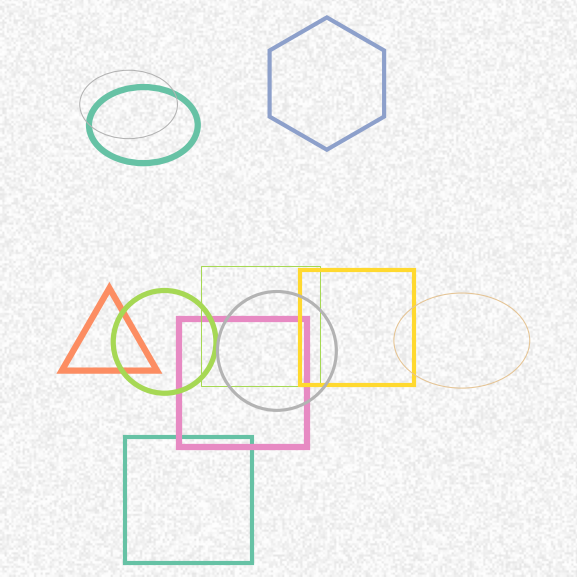[{"shape": "square", "thickness": 2, "radius": 0.55, "center": [0.326, 0.133]}, {"shape": "oval", "thickness": 3, "radius": 0.47, "center": [0.248, 0.783]}, {"shape": "triangle", "thickness": 3, "radius": 0.48, "center": [0.189, 0.405]}, {"shape": "hexagon", "thickness": 2, "radius": 0.57, "center": [0.566, 0.854]}, {"shape": "square", "thickness": 3, "radius": 0.55, "center": [0.421, 0.336]}, {"shape": "square", "thickness": 0.5, "radius": 0.52, "center": [0.451, 0.435]}, {"shape": "circle", "thickness": 2.5, "radius": 0.44, "center": [0.285, 0.407]}, {"shape": "square", "thickness": 2, "radius": 0.5, "center": [0.618, 0.432]}, {"shape": "oval", "thickness": 0.5, "radius": 0.59, "center": [0.8, 0.409]}, {"shape": "circle", "thickness": 1.5, "radius": 0.51, "center": [0.48, 0.391]}, {"shape": "oval", "thickness": 0.5, "radius": 0.42, "center": [0.223, 0.818]}]